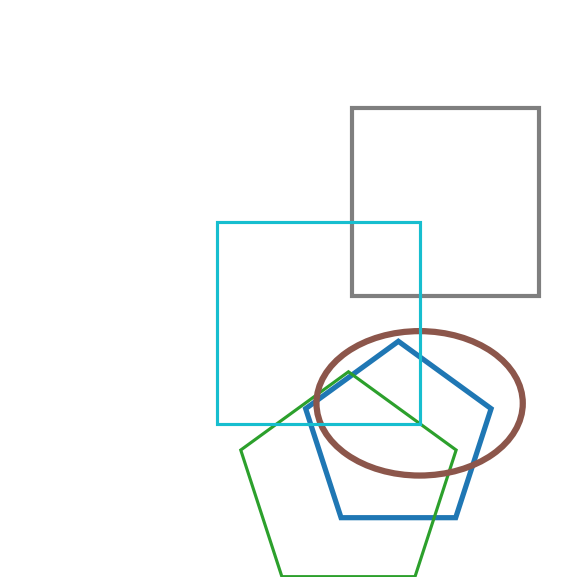[{"shape": "pentagon", "thickness": 2.5, "radius": 0.84, "center": [0.69, 0.239]}, {"shape": "pentagon", "thickness": 1.5, "radius": 0.98, "center": [0.603, 0.159]}, {"shape": "oval", "thickness": 3, "radius": 0.89, "center": [0.727, 0.301]}, {"shape": "square", "thickness": 2, "radius": 0.81, "center": [0.771, 0.649]}, {"shape": "square", "thickness": 1.5, "radius": 0.88, "center": [0.552, 0.44]}]